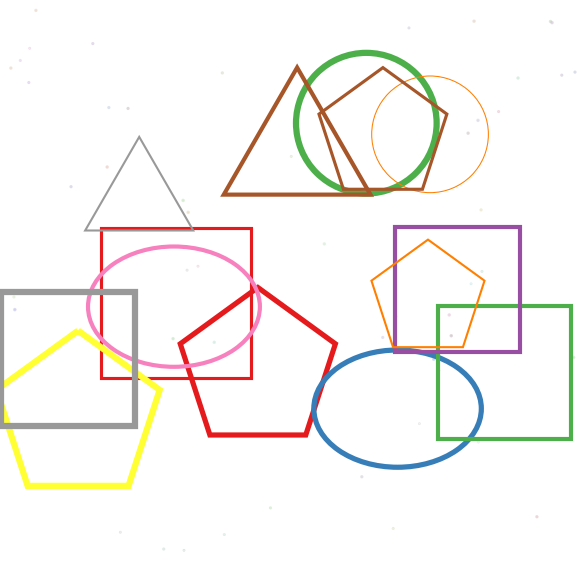[{"shape": "square", "thickness": 1.5, "radius": 0.65, "center": [0.305, 0.474]}, {"shape": "pentagon", "thickness": 2.5, "radius": 0.71, "center": [0.446, 0.36]}, {"shape": "oval", "thickness": 2.5, "radius": 0.73, "center": [0.688, 0.292]}, {"shape": "square", "thickness": 2, "radius": 0.58, "center": [0.874, 0.354]}, {"shape": "circle", "thickness": 3, "radius": 0.61, "center": [0.634, 0.786]}, {"shape": "square", "thickness": 2, "radius": 0.54, "center": [0.793, 0.498]}, {"shape": "pentagon", "thickness": 1, "radius": 0.51, "center": [0.741, 0.481]}, {"shape": "circle", "thickness": 0.5, "radius": 0.51, "center": [0.745, 0.767]}, {"shape": "pentagon", "thickness": 3, "radius": 0.74, "center": [0.135, 0.278]}, {"shape": "triangle", "thickness": 2, "radius": 0.73, "center": [0.515, 0.735]}, {"shape": "pentagon", "thickness": 1.5, "radius": 0.58, "center": [0.663, 0.766]}, {"shape": "oval", "thickness": 2, "radius": 0.74, "center": [0.301, 0.468]}, {"shape": "triangle", "thickness": 1, "radius": 0.54, "center": [0.241, 0.654]}, {"shape": "square", "thickness": 3, "radius": 0.58, "center": [0.118, 0.377]}]